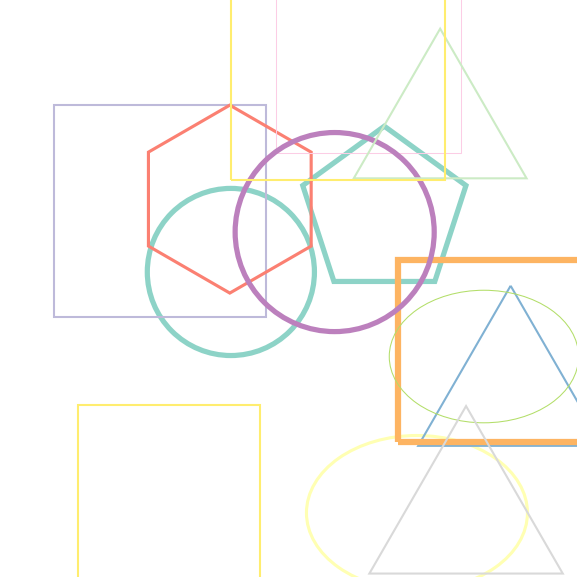[{"shape": "circle", "thickness": 2.5, "radius": 0.72, "center": [0.4, 0.528]}, {"shape": "pentagon", "thickness": 2.5, "radius": 0.74, "center": [0.666, 0.632]}, {"shape": "oval", "thickness": 1.5, "radius": 0.96, "center": [0.722, 0.111]}, {"shape": "square", "thickness": 1, "radius": 0.92, "center": [0.277, 0.634]}, {"shape": "hexagon", "thickness": 1.5, "radius": 0.81, "center": [0.398, 0.654]}, {"shape": "triangle", "thickness": 1, "radius": 0.92, "center": [0.884, 0.319]}, {"shape": "square", "thickness": 3, "radius": 0.79, "center": [0.846, 0.391]}, {"shape": "oval", "thickness": 0.5, "radius": 0.82, "center": [0.838, 0.382]}, {"shape": "square", "thickness": 0.5, "radius": 0.8, "center": [0.639, 0.895]}, {"shape": "triangle", "thickness": 1, "radius": 0.97, "center": [0.807, 0.103]}, {"shape": "circle", "thickness": 2.5, "radius": 0.86, "center": [0.58, 0.597]}, {"shape": "triangle", "thickness": 1, "radius": 0.86, "center": [0.762, 0.777]}, {"shape": "square", "thickness": 1, "radius": 0.79, "center": [0.293, 0.14]}, {"shape": "square", "thickness": 1, "radius": 0.93, "center": [0.585, 0.873]}]